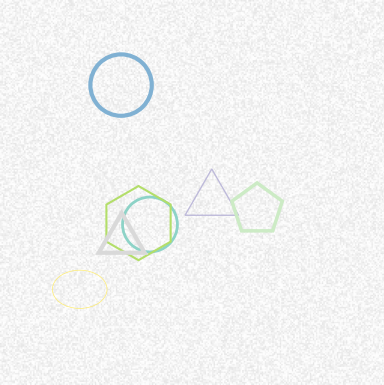[{"shape": "circle", "thickness": 2, "radius": 0.36, "center": [0.39, 0.417]}, {"shape": "triangle", "thickness": 1, "radius": 0.4, "center": [0.55, 0.481]}, {"shape": "circle", "thickness": 3, "radius": 0.4, "center": [0.314, 0.779]}, {"shape": "hexagon", "thickness": 1.5, "radius": 0.48, "center": [0.36, 0.421]}, {"shape": "triangle", "thickness": 3, "radius": 0.34, "center": [0.316, 0.378]}, {"shape": "pentagon", "thickness": 2.5, "radius": 0.34, "center": [0.668, 0.456]}, {"shape": "oval", "thickness": 0.5, "radius": 0.35, "center": [0.207, 0.249]}]